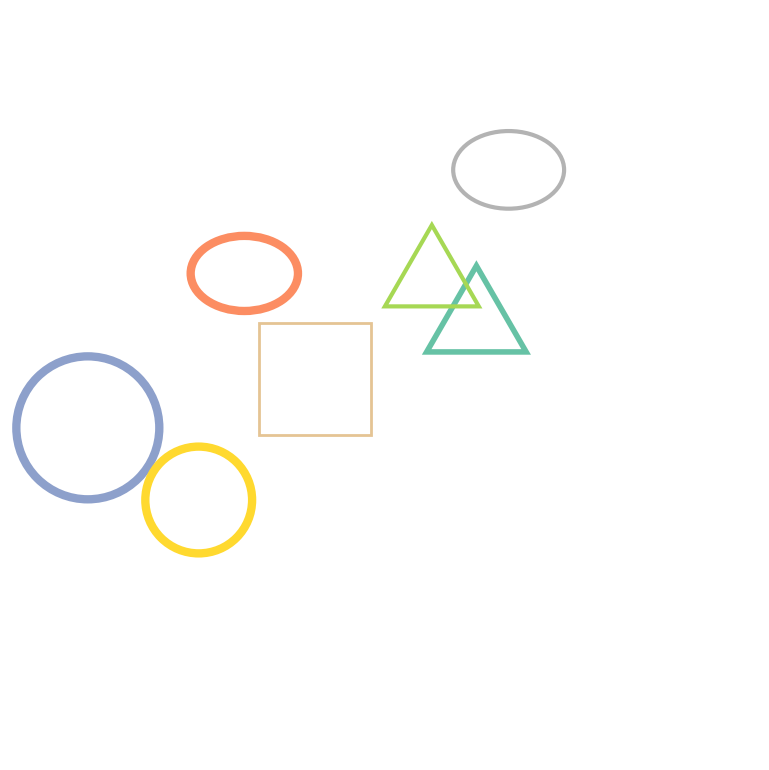[{"shape": "triangle", "thickness": 2, "radius": 0.37, "center": [0.619, 0.58]}, {"shape": "oval", "thickness": 3, "radius": 0.35, "center": [0.317, 0.645]}, {"shape": "circle", "thickness": 3, "radius": 0.46, "center": [0.114, 0.444]}, {"shape": "triangle", "thickness": 1.5, "radius": 0.35, "center": [0.561, 0.637]}, {"shape": "circle", "thickness": 3, "radius": 0.35, "center": [0.258, 0.351]}, {"shape": "square", "thickness": 1, "radius": 0.36, "center": [0.409, 0.508]}, {"shape": "oval", "thickness": 1.5, "radius": 0.36, "center": [0.661, 0.779]}]